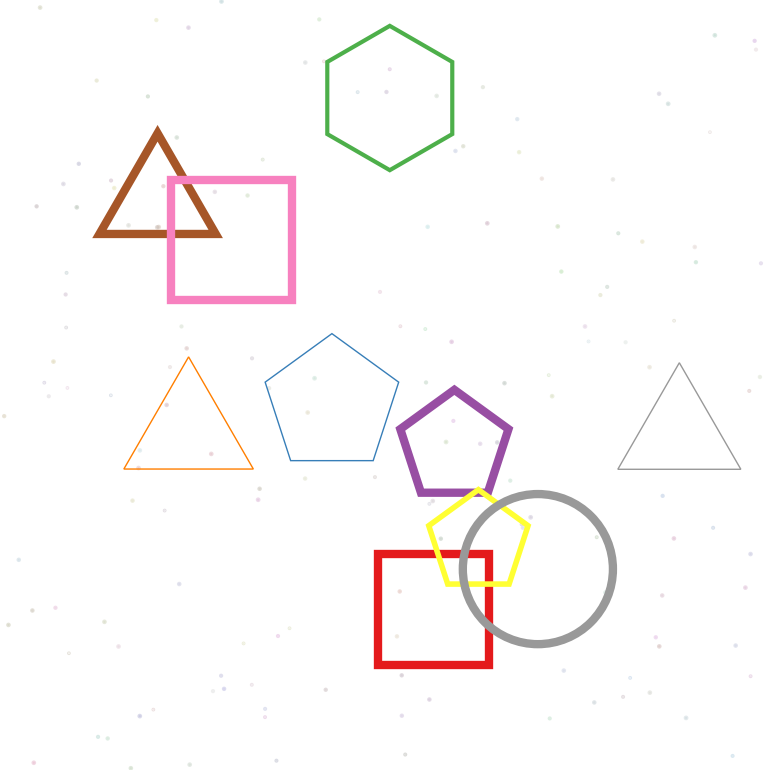[{"shape": "square", "thickness": 3, "radius": 0.36, "center": [0.563, 0.208]}, {"shape": "pentagon", "thickness": 0.5, "radius": 0.46, "center": [0.431, 0.476]}, {"shape": "hexagon", "thickness": 1.5, "radius": 0.47, "center": [0.506, 0.873]}, {"shape": "pentagon", "thickness": 3, "radius": 0.37, "center": [0.59, 0.42]}, {"shape": "triangle", "thickness": 0.5, "radius": 0.49, "center": [0.245, 0.439]}, {"shape": "pentagon", "thickness": 2, "radius": 0.34, "center": [0.621, 0.296]}, {"shape": "triangle", "thickness": 3, "radius": 0.44, "center": [0.205, 0.74]}, {"shape": "square", "thickness": 3, "radius": 0.39, "center": [0.301, 0.688]}, {"shape": "triangle", "thickness": 0.5, "radius": 0.46, "center": [0.882, 0.437]}, {"shape": "circle", "thickness": 3, "radius": 0.49, "center": [0.699, 0.261]}]